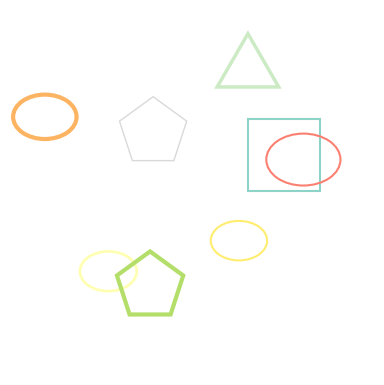[{"shape": "square", "thickness": 1.5, "radius": 0.47, "center": [0.739, 0.599]}, {"shape": "oval", "thickness": 2, "radius": 0.37, "center": [0.281, 0.295]}, {"shape": "oval", "thickness": 1.5, "radius": 0.48, "center": [0.788, 0.586]}, {"shape": "oval", "thickness": 3, "radius": 0.41, "center": [0.116, 0.697]}, {"shape": "pentagon", "thickness": 3, "radius": 0.45, "center": [0.39, 0.256]}, {"shape": "pentagon", "thickness": 1, "radius": 0.46, "center": [0.398, 0.657]}, {"shape": "triangle", "thickness": 2.5, "radius": 0.46, "center": [0.644, 0.82]}, {"shape": "oval", "thickness": 1.5, "radius": 0.37, "center": [0.621, 0.375]}]